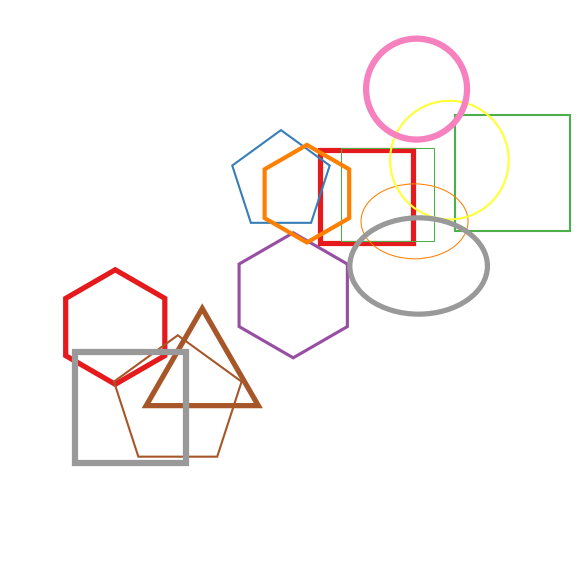[{"shape": "hexagon", "thickness": 2.5, "radius": 0.5, "center": [0.2, 0.433]}, {"shape": "square", "thickness": 2.5, "radius": 0.4, "center": [0.635, 0.659]}, {"shape": "pentagon", "thickness": 1, "radius": 0.44, "center": [0.487, 0.685]}, {"shape": "square", "thickness": 0.5, "radius": 0.4, "center": [0.671, 0.663]}, {"shape": "square", "thickness": 1, "radius": 0.5, "center": [0.888, 0.7]}, {"shape": "hexagon", "thickness": 1.5, "radius": 0.54, "center": [0.508, 0.488]}, {"shape": "hexagon", "thickness": 2, "radius": 0.42, "center": [0.531, 0.664]}, {"shape": "oval", "thickness": 0.5, "radius": 0.46, "center": [0.718, 0.616]}, {"shape": "circle", "thickness": 1, "radius": 0.51, "center": [0.778, 0.722]}, {"shape": "triangle", "thickness": 2.5, "radius": 0.56, "center": [0.35, 0.353]}, {"shape": "pentagon", "thickness": 1, "radius": 0.58, "center": [0.308, 0.302]}, {"shape": "circle", "thickness": 3, "radius": 0.44, "center": [0.721, 0.845]}, {"shape": "oval", "thickness": 2.5, "radius": 0.6, "center": [0.725, 0.539]}, {"shape": "square", "thickness": 3, "radius": 0.48, "center": [0.226, 0.294]}]